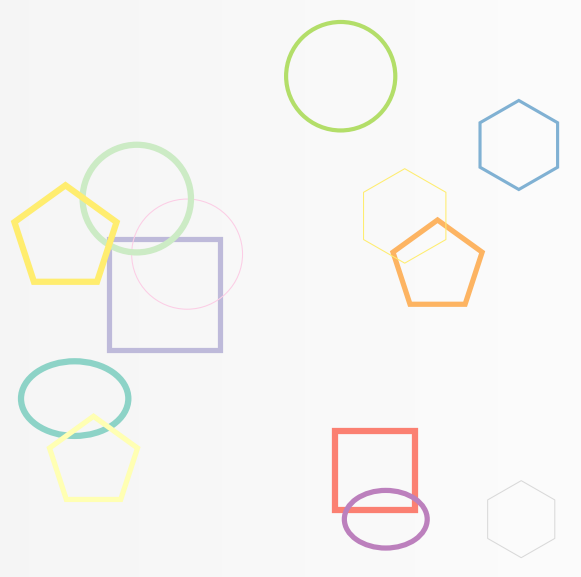[{"shape": "oval", "thickness": 3, "radius": 0.46, "center": [0.128, 0.309]}, {"shape": "pentagon", "thickness": 2.5, "radius": 0.4, "center": [0.161, 0.199]}, {"shape": "square", "thickness": 2.5, "radius": 0.48, "center": [0.283, 0.489]}, {"shape": "square", "thickness": 3, "radius": 0.34, "center": [0.645, 0.184]}, {"shape": "hexagon", "thickness": 1.5, "radius": 0.39, "center": [0.893, 0.748]}, {"shape": "pentagon", "thickness": 2.5, "radius": 0.4, "center": [0.753, 0.538]}, {"shape": "circle", "thickness": 2, "radius": 0.47, "center": [0.586, 0.867]}, {"shape": "circle", "thickness": 0.5, "radius": 0.48, "center": [0.322, 0.559]}, {"shape": "hexagon", "thickness": 0.5, "radius": 0.33, "center": [0.897, 0.1]}, {"shape": "oval", "thickness": 2.5, "radius": 0.36, "center": [0.664, 0.1]}, {"shape": "circle", "thickness": 3, "radius": 0.47, "center": [0.235, 0.655]}, {"shape": "hexagon", "thickness": 0.5, "radius": 0.41, "center": [0.696, 0.625]}, {"shape": "pentagon", "thickness": 3, "radius": 0.46, "center": [0.113, 0.586]}]